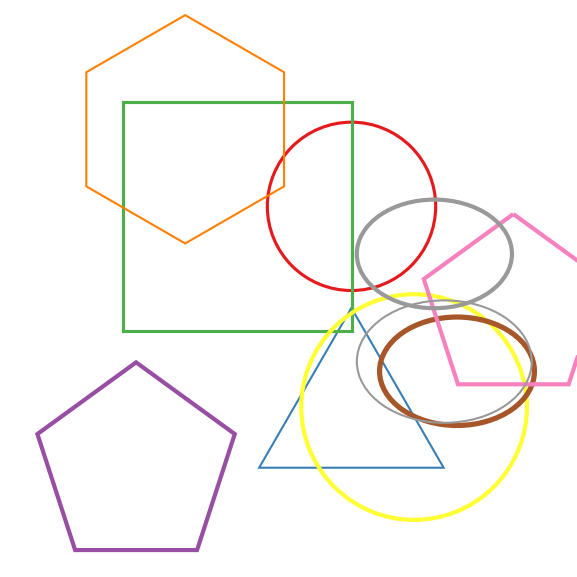[{"shape": "circle", "thickness": 1.5, "radius": 0.73, "center": [0.609, 0.642]}, {"shape": "triangle", "thickness": 1, "radius": 0.92, "center": [0.608, 0.281]}, {"shape": "square", "thickness": 1.5, "radius": 0.99, "center": [0.411, 0.624]}, {"shape": "pentagon", "thickness": 2, "radius": 0.9, "center": [0.236, 0.192]}, {"shape": "hexagon", "thickness": 1, "radius": 0.99, "center": [0.321, 0.775]}, {"shape": "circle", "thickness": 2, "radius": 0.98, "center": [0.717, 0.294]}, {"shape": "oval", "thickness": 2.5, "radius": 0.67, "center": [0.791, 0.356]}, {"shape": "pentagon", "thickness": 2, "radius": 0.82, "center": [0.889, 0.466]}, {"shape": "oval", "thickness": 1, "radius": 0.76, "center": [0.769, 0.373]}, {"shape": "oval", "thickness": 2, "radius": 0.67, "center": [0.752, 0.559]}]